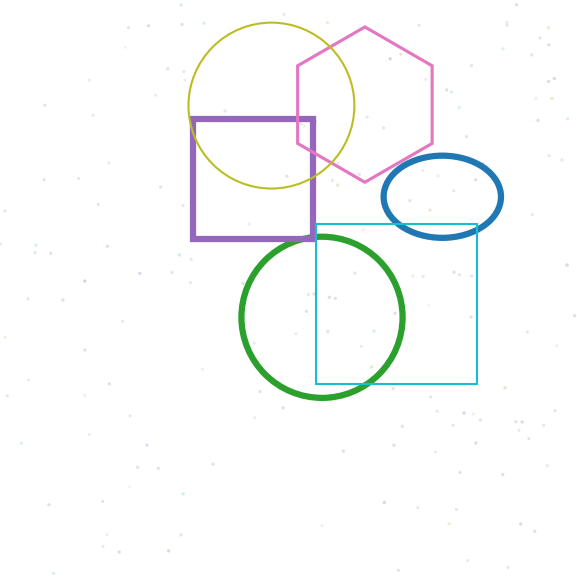[{"shape": "oval", "thickness": 3, "radius": 0.51, "center": [0.766, 0.658]}, {"shape": "circle", "thickness": 3, "radius": 0.7, "center": [0.558, 0.45]}, {"shape": "square", "thickness": 3, "radius": 0.52, "center": [0.439, 0.689]}, {"shape": "hexagon", "thickness": 1.5, "radius": 0.67, "center": [0.632, 0.818]}, {"shape": "circle", "thickness": 1, "radius": 0.72, "center": [0.47, 0.816]}, {"shape": "square", "thickness": 1, "radius": 0.69, "center": [0.686, 0.473]}]